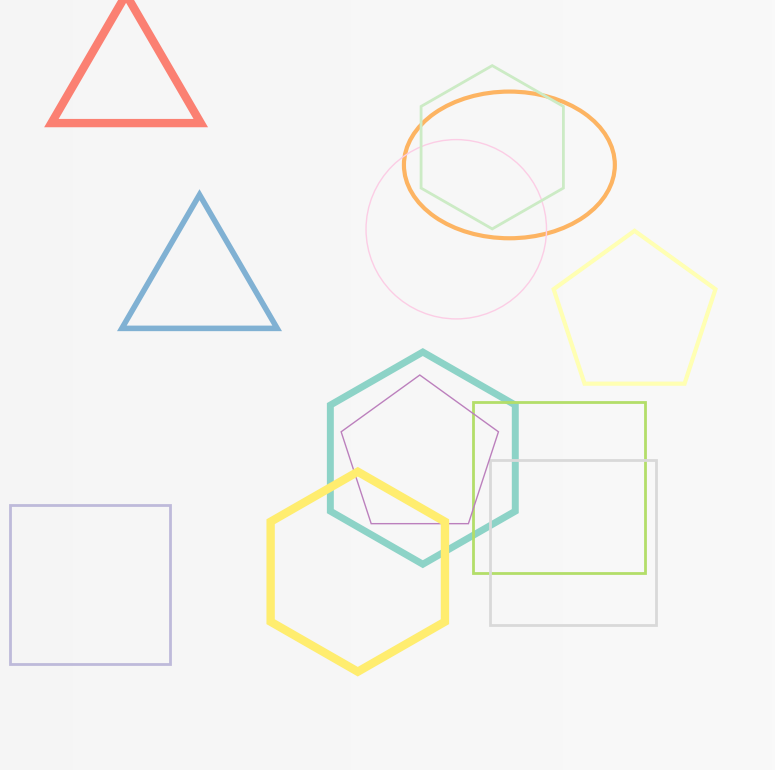[{"shape": "hexagon", "thickness": 2.5, "radius": 0.69, "center": [0.546, 0.405]}, {"shape": "pentagon", "thickness": 1.5, "radius": 0.55, "center": [0.819, 0.591]}, {"shape": "square", "thickness": 1, "radius": 0.52, "center": [0.116, 0.241]}, {"shape": "triangle", "thickness": 3, "radius": 0.56, "center": [0.163, 0.896]}, {"shape": "triangle", "thickness": 2, "radius": 0.58, "center": [0.257, 0.631]}, {"shape": "oval", "thickness": 1.5, "radius": 0.68, "center": [0.657, 0.786]}, {"shape": "square", "thickness": 1, "radius": 0.56, "center": [0.721, 0.367]}, {"shape": "circle", "thickness": 0.5, "radius": 0.58, "center": [0.589, 0.702]}, {"shape": "square", "thickness": 1, "radius": 0.54, "center": [0.739, 0.295]}, {"shape": "pentagon", "thickness": 0.5, "radius": 0.53, "center": [0.542, 0.406]}, {"shape": "hexagon", "thickness": 1, "radius": 0.53, "center": [0.635, 0.809]}, {"shape": "hexagon", "thickness": 3, "radius": 0.65, "center": [0.462, 0.258]}]